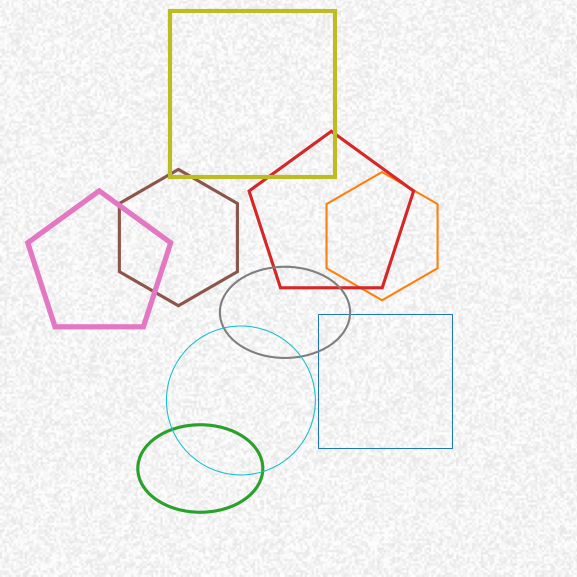[{"shape": "square", "thickness": 0.5, "radius": 0.58, "center": [0.667, 0.339]}, {"shape": "hexagon", "thickness": 1, "radius": 0.56, "center": [0.662, 0.59]}, {"shape": "oval", "thickness": 1.5, "radius": 0.54, "center": [0.347, 0.188]}, {"shape": "pentagon", "thickness": 1.5, "radius": 0.75, "center": [0.574, 0.622]}, {"shape": "hexagon", "thickness": 1.5, "radius": 0.59, "center": [0.309, 0.588]}, {"shape": "pentagon", "thickness": 2.5, "radius": 0.65, "center": [0.172, 0.539]}, {"shape": "oval", "thickness": 1, "radius": 0.56, "center": [0.493, 0.458]}, {"shape": "square", "thickness": 2, "radius": 0.72, "center": [0.437, 0.836]}, {"shape": "circle", "thickness": 0.5, "radius": 0.64, "center": [0.417, 0.306]}]